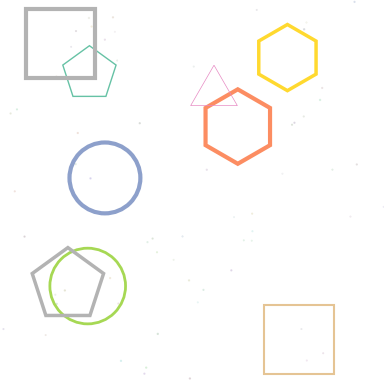[{"shape": "pentagon", "thickness": 1, "radius": 0.36, "center": [0.232, 0.809]}, {"shape": "hexagon", "thickness": 3, "radius": 0.48, "center": [0.618, 0.671]}, {"shape": "circle", "thickness": 3, "radius": 0.46, "center": [0.273, 0.538]}, {"shape": "triangle", "thickness": 0.5, "radius": 0.35, "center": [0.556, 0.761]}, {"shape": "circle", "thickness": 2, "radius": 0.49, "center": [0.228, 0.257]}, {"shape": "hexagon", "thickness": 2.5, "radius": 0.43, "center": [0.747, 0.85]}, {"shape": "square", "thickness": 1.5, "radius": 0.45, "center": [0.777, 0.119]}, {"shape": "pentagon", "thickness": 2.5, "radius": 0.49, "center": [0.176, 0.259]}, {"shape": "square", "thickness": 3, "radius": 0.45, "center": [0.157, 0.887]}]